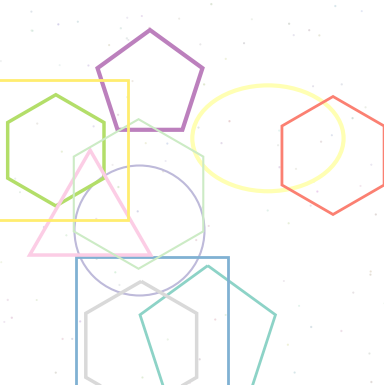[{"shape": "pentagon", "thickness": 2, "radius": 0.92, "center": [0.54, 0.125]}, {"shape": "oval", "thickness": 3, "radius": 0.98, "center": [0.696, 0.641]}, {"shape": "circle", "thickness": 1.5, "radius": 0.84, "center": [0.362, 0.401]}, {"shape": "hexagon", "thickness": 2, "radius": 0.77, "center": [0.865, 0.596]}, {"shape": "square", "thickness": 2, "radius": 0.99, "center": [0.395, 0.134]}, {"shape": "hexagon", "thickness": 2.5, "radius": 0.72, "center": [0.145, 0.61]}, {"shape": "triangle", "thickness": 2.5, "radius": 0.91, "center": [0.234, 0.428]}, {"shape": "hexagon", "thickness": 2.5, "radius": 0.83, "center": [0.367, 0.103]}, {"shape": "pentagon", "thickness": 3, "radius": 0.72, "center": [0.39, 0.779]}, {"shape": "hexagon", "thickness": 1.5, "radius": 0.97, "center": [0.36, 0.496]}, {"shape": "square", "thickness": 2, "radius": 0.91, "center": [0.151, 0.61]}]